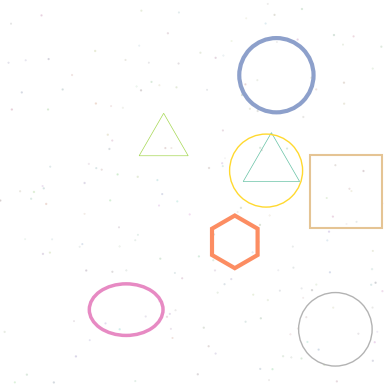[{"shape": "triangle", "thickness": 0.5, "radius": 0.42, "center": [0.705, 0.571]}, {"shape": "hexagon", "thickness": 3, "radius": 0.34, "center": [0.61, 0.372]}, {"shape": "circle", "thickness": 3, "radius": 0.48, "center": [0.718, 0.805]}, {"shape": "oval", "thickness": 2.5, "radius": 0.48, "center": [0.328, 0.196]}, {"shape": "triangle", "thickness": 0.5, "radius": 0.37, "center": [0.425, 0.632]}, {"shape": "circle", "thickness": 1, "radius": 0.47, "center": [0.691, 0.557]}, {"shape": "square", "thickness": 1.5, "radius": 0.47, "center": [0.899, 0.503]}, {"shape": "circle", "thickness": 1, "radius": 0.48, "center": [0.871, 0.145]}]